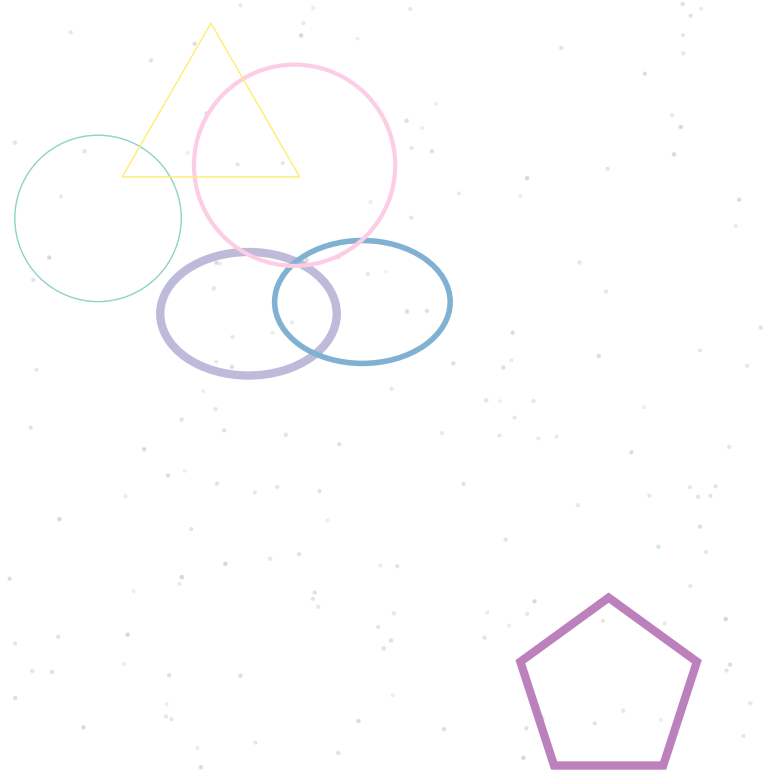[{"shape": "circle", "thickness": 0.5, "radius": 0.54, "center": [0.127, 0.716]}, {"shape": "oval", "thickness": 3, "radius": 0.57, "center": [0.323, 0.593]}, {"shape": "oval", "thickness": 2, "radius": 0.57, "center": [0.471, 0.608]}, {"shape": "circle", "thickness": 1.5, "radius": 0.65, "center": [0.383, 0.785]}, {"shape": "pentagon", "thickness": 3, "radius": 0.6, "center": [0.79, 0.103]}, {"shape": "triangle", "thickness": 0.5, "radius": 0.67, "center": [0.274, 0.837]}]